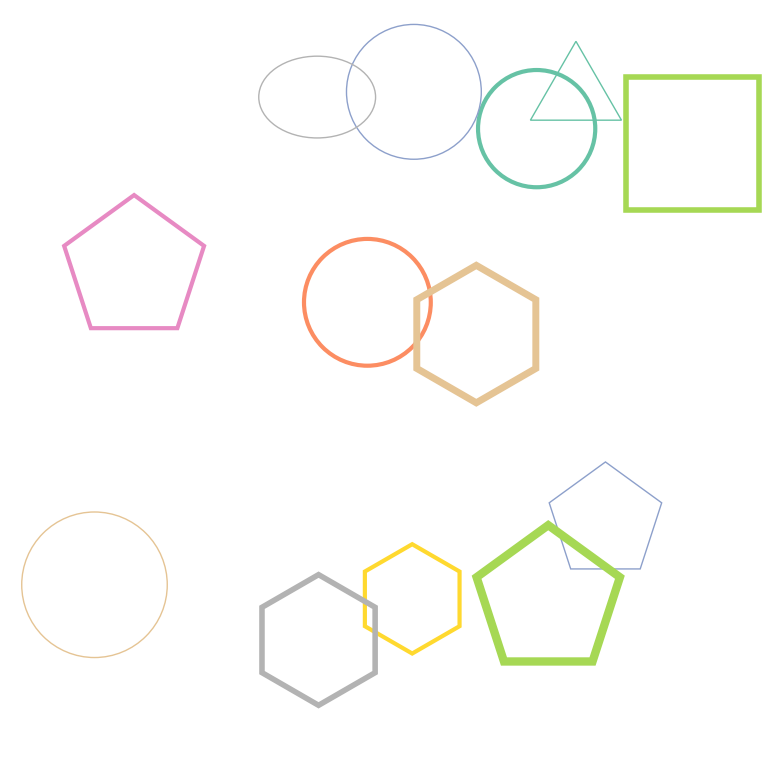[{"shape": "triangle", "thickness": 0.5, "radius": 0.34, "center": [0.748, 0.878]}, {"shape": "circle", "thickness": 1.5, "radius": 0.38, "center": [0.697, 0.833]}, {"shape": "circle", "thickness": 1.5, "radius": 0.41, "center": [0.477, 0.607]}, {"shape": "pentagon", "thickness": 0.5, "radius": 0.38, "center": [0.786, 0.323]}, {"shape": "circle", "thickness": 0.5, "radius": 0.44, "center": [0.538, 0.881]}, {"shape": "pentagon", "thickness": 1.5, "radius": 0.48, "center": [0.174, 0.651]}, {"shape": "pentagon", "thickness": 3, "radius": 0.49, "center": [0.712, 0.22]}, {"shape": "square", "thickness": 2, "radius": 0.43, "center": [0.899, 0.813]}, {"shape": "hexagon", "thickness": 1.5, "radius": 0.35, "center": [0.535, 0.222]}, {"shape": "hexagon", "thickness": 2.5, "radius": 0.45, "center": [0.619, 0.566]}, {"shape": "circle", "thickness": 0.5, "radius": 0.47, "center": [0.123, 0.241]}, {"shape": "oval", "thickness": 0.5, "radius": 0.38, "center": [0.412, 0.874]}, {"shape": "hexagon", "thickness": 2, "radius": 0.42, "center": [0.414, 0.169]}]